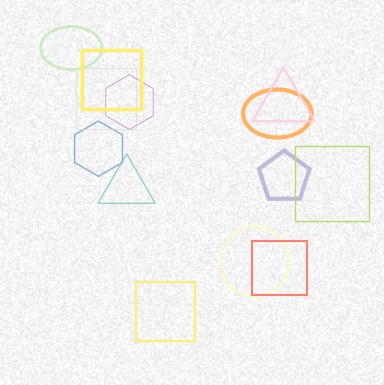[{"shape": "triangle", "thickness": 1, "radius": 0.43, "center": [0.329, 0.515]}, {"shape": "circle", "thickness": 1, "radius": 0.45, "center": [0.661, 0.321]}, {"shape": "pentagon", "thickness": 3, "radius": 0.35, "center": [0.738, 0.54]}, {"shape": "square", "thickness": 1.5, "radius": 0.35, "center": [0.726, 0.305]}, {"shape": "hexagon", "thickness": 1, "radius": 0.36, "center": [0.256, 0.614]}, {"shape": "oval", "thickness": 3, "radius": 0.45, "center": [0.72, 0.705]}, {"shape": "square", "thickness": 1, "radius": 0.48, "center": [0.862, 0.524]}, {"shape": "triangle", "thickness": 1.5, "radius": 0.47, "center": [0.737, 0.732]}, {"shape": "square", "thickness": 0.5, "radius": 0.39, "center": [0.275, 0.745]}, {"shape": "hexagon", "thickness": 0.5, "radius": 0.36, "center": [0.336, 0.735]}, {"shape": "oval", "thickness": 2, "radius": 0.4, "center": [0.185, 0.875]}, {"shape": "square", "thickness": 2.5, "radius": 0.38, "center": [0.289, 0.794]}, {"shape": "square", "thickness": 1.5, "radius": 0.38, "center": [0.43, 0.191]}]